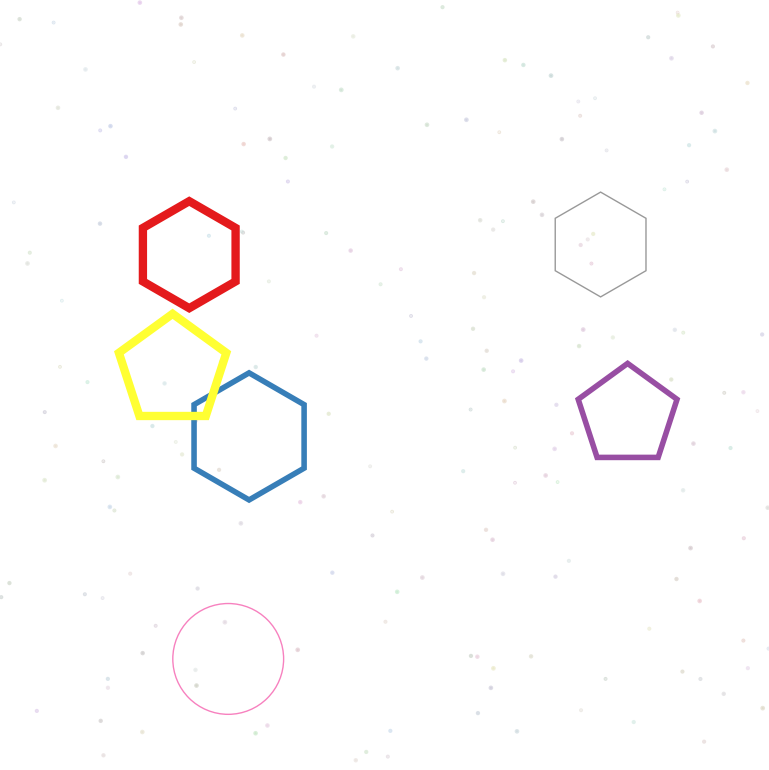[{"shape": "hexagon", "thickness": 3, "radius": 0.35, "center": [0.246, 0.669]}, {"shape": "hexagon", "thickness": 2, "radius": 0.41, "center": [0.323, 0.433]}, {"shape": "pentagon", "thickness": 2, "radius": 0.34, "center": [0.815, 0.461]}, {"shape": "pentagon", "thickness": 3, "radius": 0.37, "center": [0.224, 0.519]}, {"shape": "circle", "thickness": 0.5, "radius": 0.36, "center": [0.296, 0.144]}, {"shape": "hexagon", "thickness": 0.5, "radius": 0.34, "center": [0.78, 0.682]}]